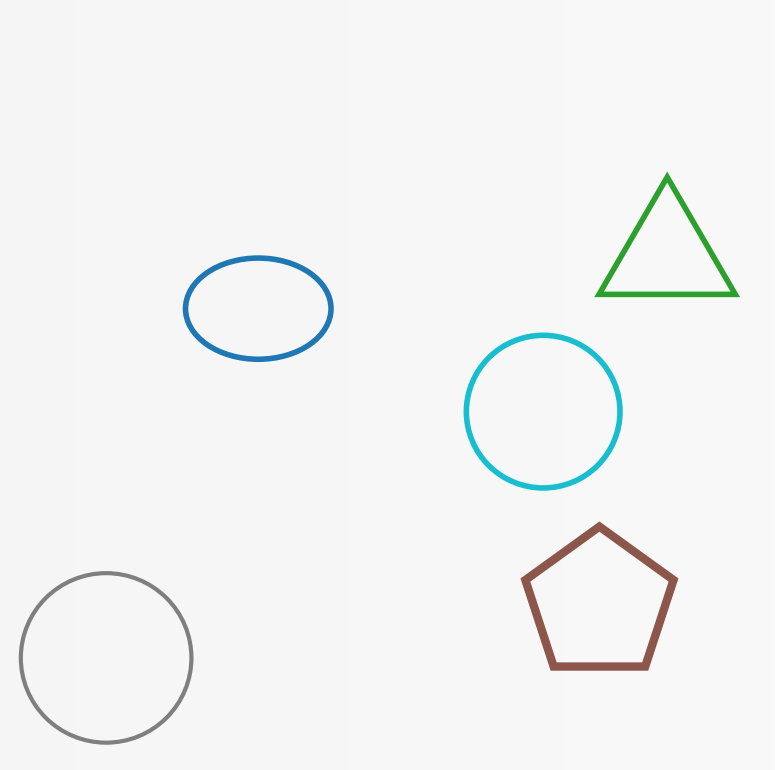[{"shape": "oval", "thickness": 2, "radius": 0.47, "center": [0.333, 0.599]}, {"shape": "triangle", "thickness": 2, "radius": 0.51, "center": [0.861, 0.668]}, {"shape": "pentagon", "thickness": 3, "radius": 0.5, "center": [0.773, 0.216]}, {"shape": "circle", "thickness": 1.5, "radius": 0.55, "center": [0.137, 0.146]}, {"shape": "circle", "thickness": 2, "radius": 0.5, "center": [0.701, 0.465]}]